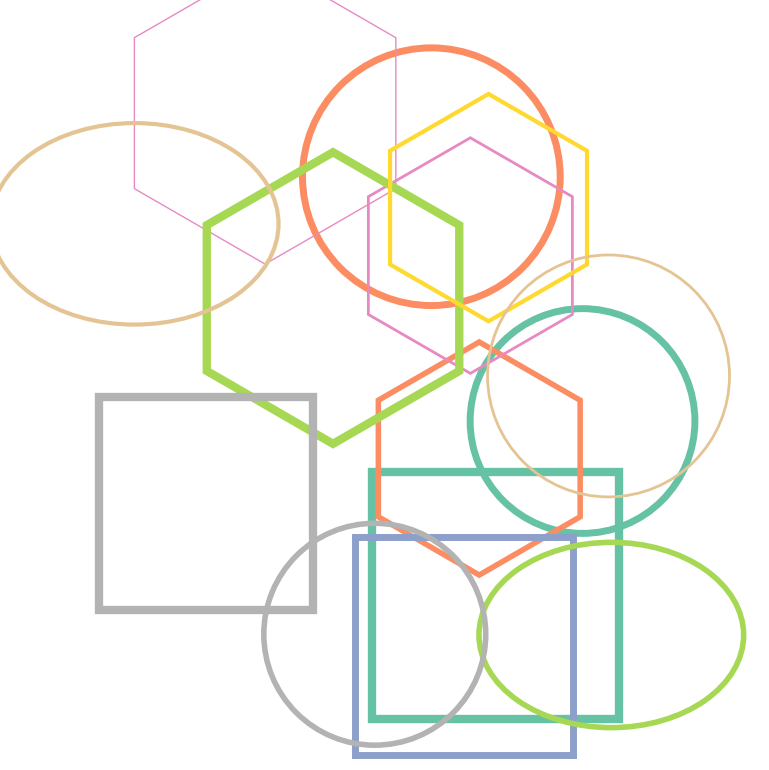[{"shape": "square", "thickness": 3, "radius": 0.8, "center": [0.643, 0.227]}, {"shape": "circle", "thickness": 2.5, "radius": 0.73, "center": [0.757, 0.453]}, {"shape": "hexagon", "thickness": 2, "radius": 0.76, "center": [0.622, 0.405]}, {"shape": "circle", "thickness": 2.5, "radius": 0.84, "center": [0.56, 0.771]}, {"shape": "square", "thickness": 2.5, "radius": 0.71, "center": [0.602, 0.161]}, {"shape": "hexagon", "thickness": 0.5, "radius": 0.98, "center": [0.344, 0.853]}, {"shape": "hexagon", "thickness": 1, "radius": 0.76, "center": [0.611, 0.668]}, {"shape": "hexagon", "thickness": 3, "radius": 0.95, "center": [0.432, 0.613]}, {"shape": "oval", "thickness": 2, "radius": 0.86, "center": [0.794, 0.175]}, {"shape": "hexagon", "thickness": 1.5, "radius": 0.74, "center": [0.634, 0.73]}, {"shape": "oval", "thickness": 1.5, "radius": 0.93, "center": [0.175, 0.709]}, {"shape": "circle", "thickness": 1, "radius": 0.79, "center": [0.79, 0.512]}, {"shape": "circle", "thickness": 2, "radius": 0.72, "center": [0.487, 0.176]}, {"shape": "square", "thickness": 3, "radius": 0.69, "center": [0.267, 0.346]}]